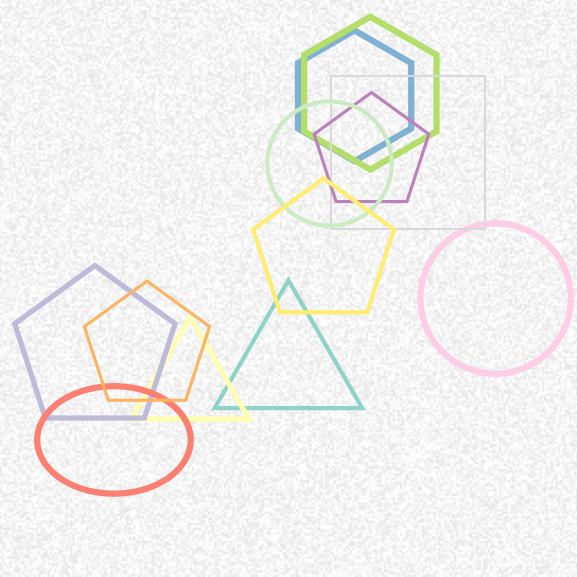[{"shape": "triangle", "thickness": 2, "radius": 0.74, "center": [0.499, 0.366]}, {"shape": "triangle", "thickness": 2.5, "radius": 0.59, "center": [0.329, 0.333]}, {"shape": "pentagon", "thickness": 2.5, "radius": 0.73, "center": [0.164, 0.393]}, {"shape": "oval", "thickness": 3, "radius": 0.66, "center": [0.197, 0.237]}, {"shape": "hexagon", "thickness": 3, "radius": 0.57, "center": [0.614, 0.833]}, {"shape": "pentagon", "thickness": 1.5, "radius": 0.57, "center": [0.254, 0.398]}, {"shape": "hexagon", "thickness": 3, "radius": 0.66, "center": [0.641, 0.838]}, {"shape": "circle", "thickness": 3, "radius": 0.65, "center": [0.858, 0.482]}, {"shape": "square", "thickness": 1, "radius": 0.67, "center": [0.707, 0.735]}, {"shape": "pentagon", "thickness": 1.5, "radius": 0.52, "center": [0.643, 0.735]}, {"shape": "circle", "thickness": 2, "radius": 0.54, "center": [0.571, 0.716]}, {"shape": "pentagon", "thickness": 2, "radius": 0.64, "center": [0.56, 0.562]}]